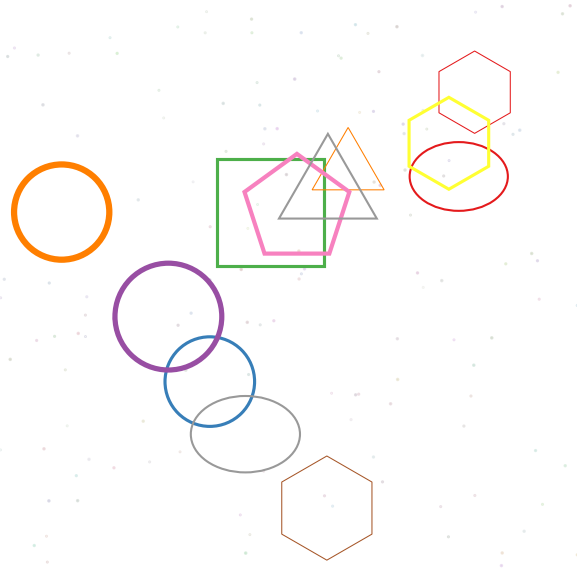[{"shape": "hexagon", "thickness": 0.5, "radius": 0.36, "center": [0.822, 0.839]}, {"shape": "oval", "thickness": 1, "radius": 0.43, "center": [0.794, 0.694]}, {"shape": "circle", "thickness": 1.5, "radius": 0.39, "center": [0.363, 0.338]}, {"shape": "square", "thickness": 1.5, "radius": 0.46, "center": [0.468, 0.632]}, {"shape": "circle", "thickness": 2.5, "radius": 0.46, "center": [0.292, 0.451]}, {"shape": "circle", "thickness": 3, "radius": 0.41, "center": [0.107, 0.632]}, {"shape": "triangle", "thickness": 0.5, "radius": 0.36, "center": [0.603, 0.706]}, {"shape": "hexagon", "thickness": 1.5, "radius": 0.4, "center": [0.777, 0.751]}, {"shape": "hexagon", "thickness": 0.5, "radius": 0.45, "center": [0.566, 0.119]}, {"shape": "pentagon", "thickness": 2, "radius": 0.48, "center": [0.514, 0.637]}, {"shape": "triangle", "thickness": 1, "radius": 0.49, "center": [0.568, 0.67]}, {"shape": "oval", "thickness": 1, "radius": 0.47, "center": [0.425, 0.247]}]